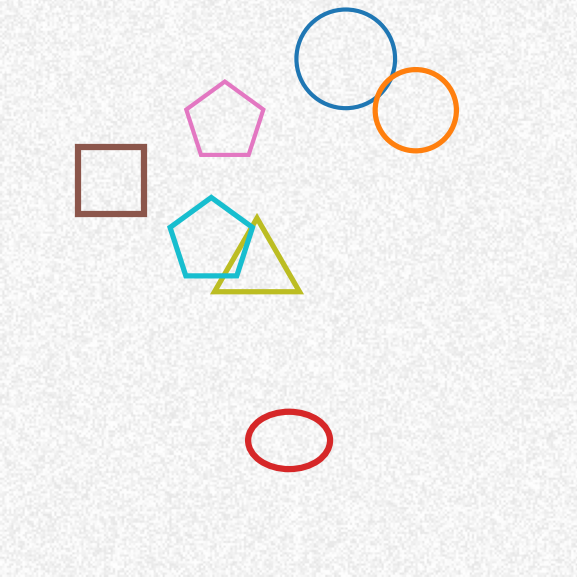[{"shape": "circle", "thickness": 2, "radius": 0.43, "center": [0.599, 0.897]}, {"shape": "circle", "thickness": 2.5, "radius": 0.35, "center": [0.72, 0.808]}, {"shape": "oval", "thickness": 3, "radius": 0.35, "center": [0.501, 0.236]}, {"shape": "square", "thickness": 3, "radius": 0.29, "center": [0.192, 0.687]}, {"shape": "pentagon", "thickness": 2, "radius": 0.35, "center": [0.389, 0.788]}, {"shape": "triangle", "thickness": 2.5, "radius": 0.42, "center": [0.445, 0.536]}, {"shape": "pentagon", "thickness": 2.5, "radius": 0.38, "center": [0.366, 0.582]}]